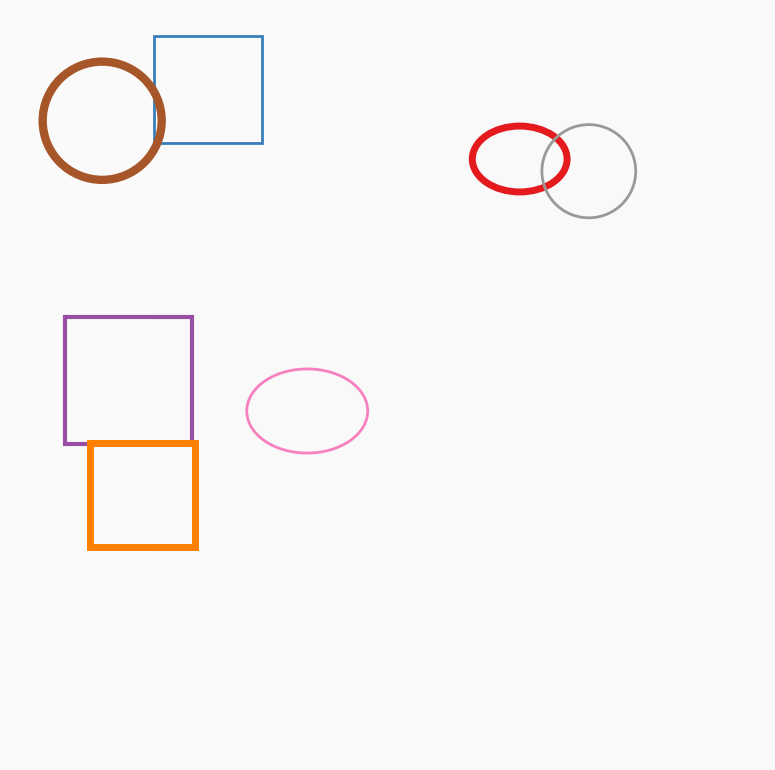[{"shape": "oval", "thickness": 2.5, "radius": 0.31, "center": [0.671, 0.793]}, {"shape": "square", "thickness": 1, "radius": 0.35, "center": [0.268, 0.884]}, {"shape": "square", "thickness": 1.5, "radius": 0.41, "center": [0.166, 0.506]}, {"shape": "square", "thickness": 2.5, "radius": 0.34, "center": [0.184, 0.357]}, {"shape": "circle", "thickness": 3, "radius": 0.38, "center": [0.132, 0.843]}, {"shape": "oval", "thickness": 1, "radius": 0.39, "center": [0.396, 0.466]}, {"shape": "circle", "thickness": 1, "radius": 0.3, "center": [0.76, 0.778]}]